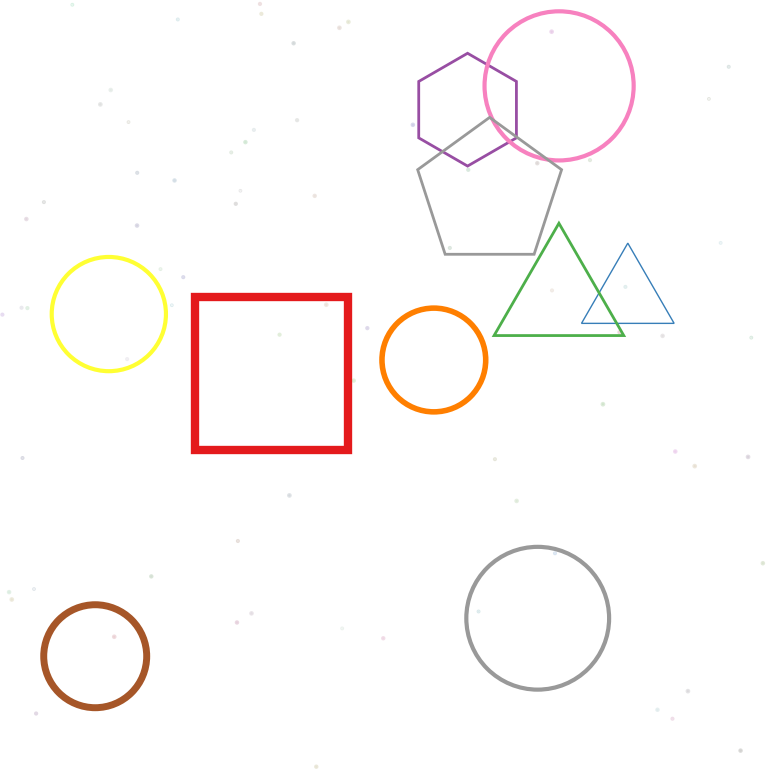[{"shape": "square", "thickness": 3, "radius": 0.5, "center": [0.352, 0.515]}, {"shape": "triangle", "thickness": 0.5, "radius": 0.35, "center": [0.815, 0.615]}, {"shape": "triangle", "thickness": 1, "radius": 0.49, "center": [0.726, 0.613]}, {"shape": "hexagon", "thickness": 1, "radius": 0.37, "center": [0.607, 0.858]}, {"shape": "circle", "thickness": 2, "radius": 0.34, "center": [0.563, 0.532]}, {"shape": "circle", "thickness": 1.5, "radius": 0.37, "center": [0.141, 0.592]}, {"shape": "circle", "thickness": 2.5, "radius": 0.33, "center": [0.124, 0.148]}, {"shape": "circle", "thickness": 1.5, "radius": 0.48, "center": [0.726, 0.888]}, {"shape": "pentagon", "thickness": 1, "radius": 0.49, "center": [0.636, 0.749]}, {"shape": "circle", "thickness": 1.5, "radius": 0.46, "center": [0.698, 0.197]}]